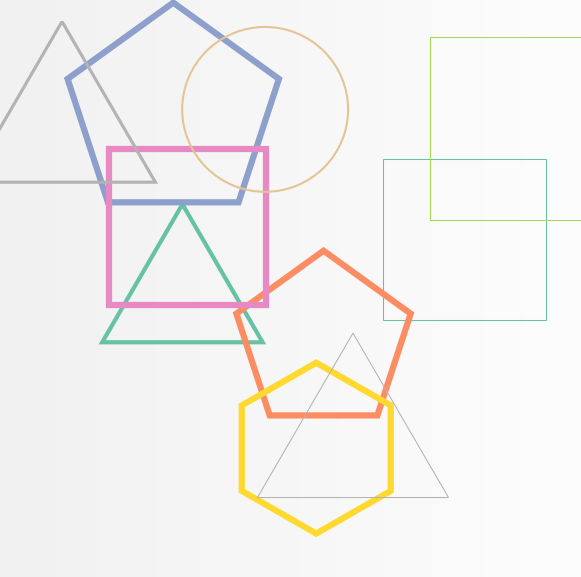[{"shape": "triangle", "thickness": 2, "radius": 0.8, "center": [0.314, 0.486]}, {"shape": "square", "thickness": 0.5, "radius": 0.7, "center": [0.799, 0.584]}, {"shape": "pentagon", "thickness": 3, "radius": 0.79, "center": [0.557, 0.407]}, {"shape": "pentagon", "thickness": 3, "radius": 0.96, "center": [0.298, 0.803]}, {"shape": "square", "thickness": 3, "radius": 0.68, "center": [0.322, 0.606]}, {"shape": "square", "thickness": 0.5, "radius": 0.79, "center": [0.899, 0.777]}, {"shape": "hexagon", "thickness": 3, "radius": 0.74, "center": [0.544, 0.223]}, {"shape": "circle", "thickness": 1, "radius": 0.71, "center": [0.456, 0.81]}, {"shape": "triangle", "thickness": 1.5, "radius": 0.93, "center": [0.107, 0.776]}, {"shape": "triangle", "thickness": 0.5, "radius": 0.95, "center": [0.607, 0.233]}]